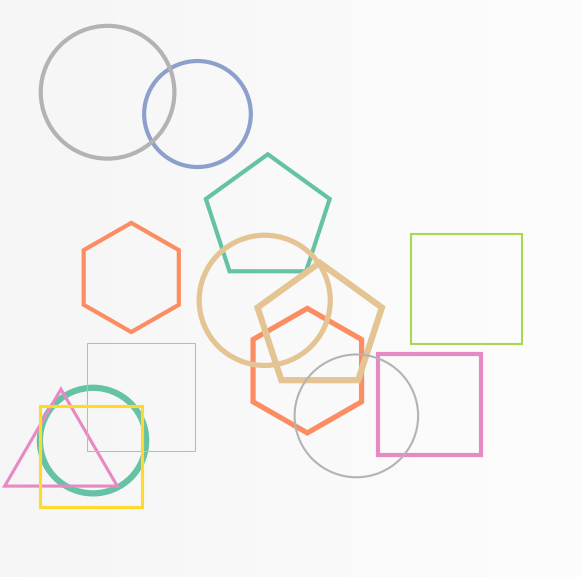[{"shape": "pentagon", "thickness": 2, "radius": 0.56, "center": [0.461, 0.62]}, {"shape": "circle", "thickness": 3, "radius": 0.46, "center": [0.16, 0.236]}, {"shape": "hexagon", "thickness": 2, "radius": 0.47, "center": [0.226, 0.519]}, {"shape": "hexagon", "thickness": 2.5, "radius": 0.54, "center": [0.529, 0.357]}, {"shape": "circle", "thickness": 2, "radius": 0.46, "center": [0.34, 0.802]}, {"shape": "triangle", "thickness": 1.5, "radius": 0.56, "center": [0.105, 0.213]}, {"shape": "square", "thickness": 2, "radius": 0.44, "center": [0.739, 0.299]}, {"shape": "square", "thickness": 0.5, "radius": 0.47, "center": [0.242, 0.312]}, {"shape": "square", "thickness": 1, "radius": 0.48, "center": [0.803, 0.499]}, {"shape": "square", "thickness": 1.5, "radius": 0.44, "center": [0.157, 0.209]}, {"shape": "circle", "thickness": 2.5, "radius": 0.56, "center": [0.455, 0.479]}, {"shape": "pentagon", "thickness": 3, "radius": 0.56, "center": [0.55, 0.432]}, {"shape": "circle", "thickness": 1, "radius": 0.53, "center": [0.613, 0.279]}, {"shape": "circle", "thickness": 2, "radius": 0.57, "center": [0.185, 0.839]}]